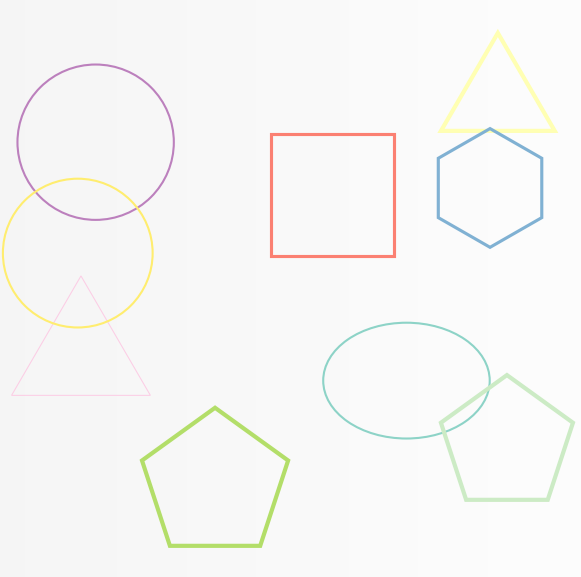[{"shape": "oval", "thickness": 1, "radius": 0.72, "center": [0.699, 0.34]}, {"shape": "triangle", "thickness": 2, "radius": 0.57, "center": [0.857, 0.829]}, {"shape": "square", "thickness": 1.5, "radius": 0.53, "center": [0.572, 0.662]}, {"shape": "hexagon", "thickness": 1.5, "radius": 0.51, "center": [0.843, 0.674]}, {"shape": "pentagon", "thickness": 2, "radius": 0.66, "center": [0.37, 0.161]}, {"shape": "triangle", "thickness": 0.5, "radius": 0.69, "center": [0.139, 0.383]}, {"shape": "circle", "thickness": 1, "radius": 0.67, "center": [0.165, 0.753]}, {"shape": "pentagon", "thickness": 2, "radius": 0.6, "center": [0.872, 0.23]}, {"shape": "circle", "thickness": 1, "radius": 0.64, "center": [0.134, 0.561]}]